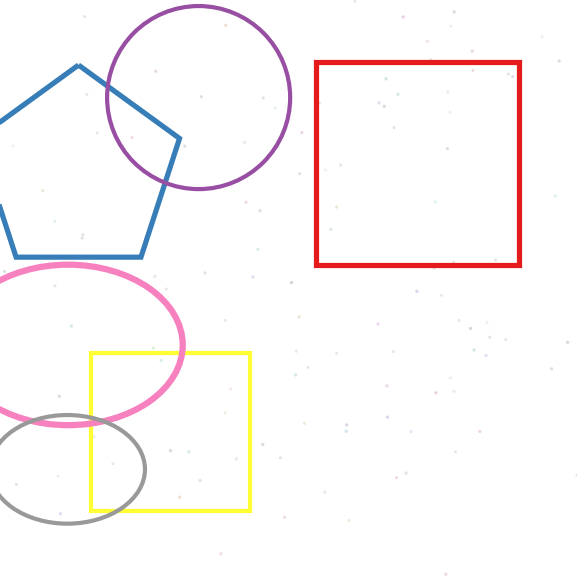[{"shape": "square", "thickness": 2.5, "radius": 0.88, "center": [0.723, 0.717]}, {"shape": "pentagon", "thickness": 2.5, "radius": 0.92, "center": [0.136, 0.703]}, {"shape": "circle", "thickness": 2, "radius": 0.79, "center": [0.344, 0.83]}, {"shape": "square", "thickness": 2, "radius": 0.69, "center": [0.295, 0.251]}, {"shape": "oval", "thickness": 3, "radius": 0.99, "center": [0.118, 0.402]}, {"shape": "oval", "thickness": 2, "radius": 0.67, "center": [0.117, 0.186]}]